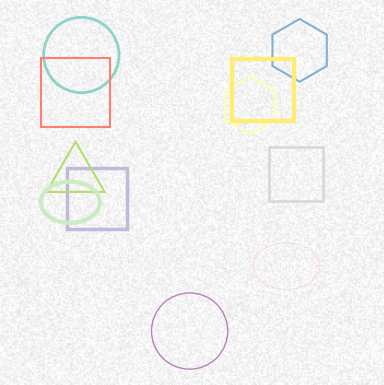[{"shape": "circle", "thickness": 2, "radius": 0.49, "center": [0.211, 0.857]}, {"shape": "hexagon", "thickness": 1.5, "radius": 0.37, "center": [0.65, 0.726]}, {"shape": "square", "thickness": 2.5, "radius": 0.39, "center": [0.253, 0.484]}, {"shape": "square", "thickness": 1.5, "radius": 0.45, "center": [0.197, 0.76]}, {"shape": "hexagon", "thickness": 1.5, "radius": 0.41, "center": [0.778, 0.869]}, {"shape": "triangle", "thickness": 1.5, "radius": 0.43, "center": [0.196, 0.545]}, {"shape": "oval", "thickness": 0.5, "radius": 0.43, "center": [0.744, 0.309]}, {"shape": "square", "thickness": 2, "radius": 0.35, "center": [0.769, 0.548]}, {"shape": "circle", "thickness": 1, "radius": 0.5, "center": [0.493, 0.14]}, {"shape": "oval", "thickness": 3, "radius": 0.38, "center": [0.183, 0.475]}, {"shape": "square", "thickness": 3, "radius": 0.4, "center": [0.683, 0.766]}]